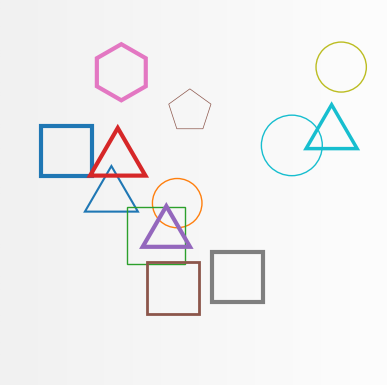[{"shape": "triangle", "thickness": 1.5, "radius": 0.39, "center": [0.287, 0.49]}, {"shape": "square", "thickness": 3, "radius": 0.33, "center": [0.171, 0.607]}, {"shape": "circle", "thickness": 1, "radius": 0.32, "center": [0.457, 0.472]}, {"shape": "square", "thickness": 1, "radius": 0.37, "center": [0.402, 0.388]}, {"shape": "triangle", "thickness": 3, "radius": 0.41, "center": [0.304, 0.585]}, {"shape": "triangle", "thickness": 3, "radius": 0.35, "center": [0.429, 0.394]}, {"shape": "pentagon", "thickness": 0.5, "radius": 0.29, "center": [0.49, 0.712]}, {"shape": "square", "thickness": 2, "radius": 0.34, "center": [0.447, 0.252]}, {"shape": "hexagon", "thickness": 3, "radius": 0.36, "center": [0.313, 0.812]}, {"shape": "square", "thickness": 3, "radius": 0.33, "center": [0.614, 0.28]}, {"shape": "circle", "thickness": 1, "radius": 0.32, "center": [0.88, 0.826]}, {"shape": "triangle", "thickness": 2.5, "radius": 0.38, "center": [0.856, 0.652]}, {"shape": "circle", "thickness": 1, "radius": 0.39, "center": [0.753, 0.622]}]